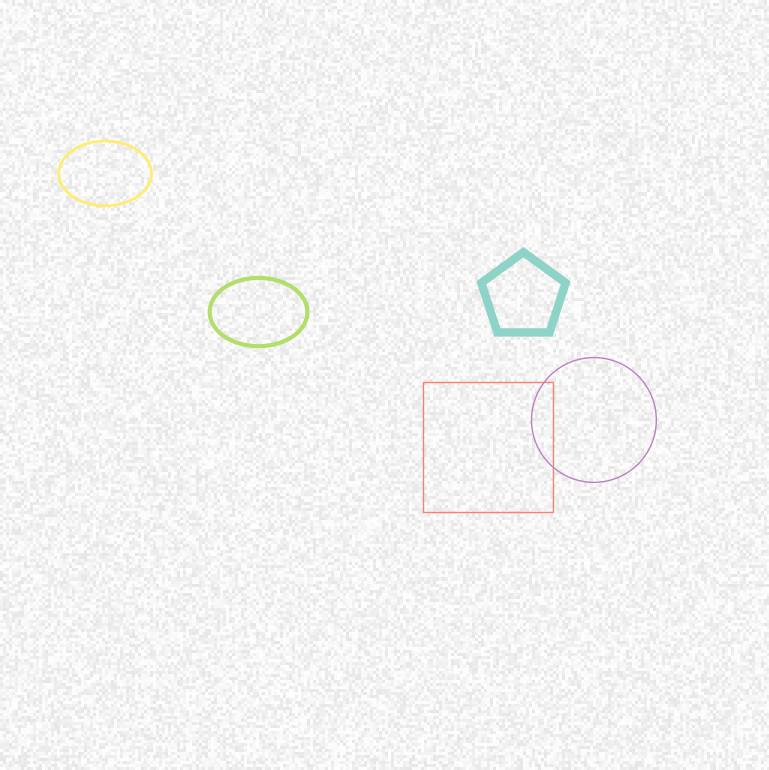[{"shape": "pentagon", "thickness": 3, "radius": 0.29, "center": [0.68, 0.615]}, {"shape": "square", "thickness": 0.5, "radius": 0.42, "center": [0.634, 0.42]}, {"shape": "oval", "thickness": 1.5, "radius": 0.32, "center": [0.336, 0.595]}, {"shape": "circle", "thickness": 0.5, "radius": 0.41, "center": [0.771, 0.455]}, {"shape": "oval", "thickness": 1, "radius": 0.3, "center": [0.137, 0.775]}]